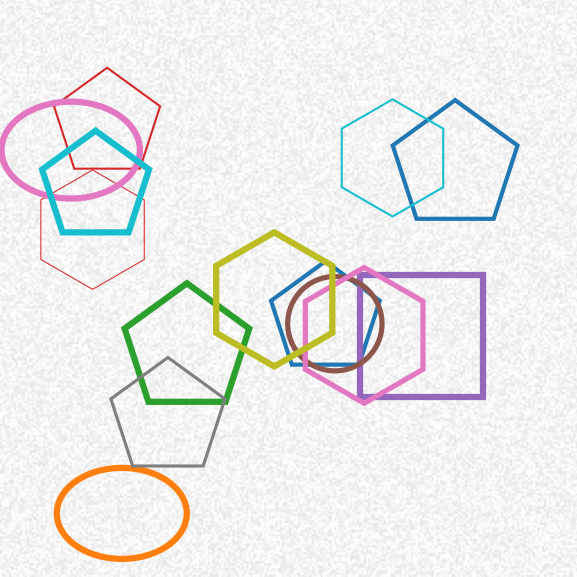[{"shape": "pentagon", "thickness": 2, "radius": 0.57, "center": [0.788, 0.712]}, {"shape": "pentagon", "thickness": 2, "radius": 0.49, "center": [0.563, 0.448]}, {"shape": "oval", "thickness": 3, "radius": 0.56, "center": [0.211, 0.11]}, {"shape": "pentagon", "thickness": 3, "radius": 0.57, "center": [0.324, 0.395]}, {"shape": "hexagon", "thickness": 0.5, "radius": 0.52, "center": [0.16, 0.601]}, {"shape": "pentagon", "thickness": 1, "radius": 0.48, "center": [0.185, 0.785]}, {"shape": "square", "thickness": 3, "radius": 0.53, "center": [0.73, 0.417]}, {"shape": "circle", "thickness": 2.5, "radius": 0.41, "center": [0.58, 0.439]}, {"shape": "oval", "thickness": 3, "radius": 0.6, "center": [0.122, 0.739]}, {"shape": "hexagon", "thickness": 2.5, "radius": 0.59, "center": [0.631, 0.418]}, {"shape": "pentagon", "thickness": 1.5, "radius": 0.52, "center": [0.291, 0.276]}, {"shape": "hexagon", "thickness": 3, "radius": 0.58, "center": [0.475, 0.481]}, {"shape": "pentagon", "thickness": 3, "radius": 0.49, "center": [0.165, 0.676]}, {"shape": "hexagon", "thickness": 1, "radius": 0.51, "center": [0.68, 0.726]}]